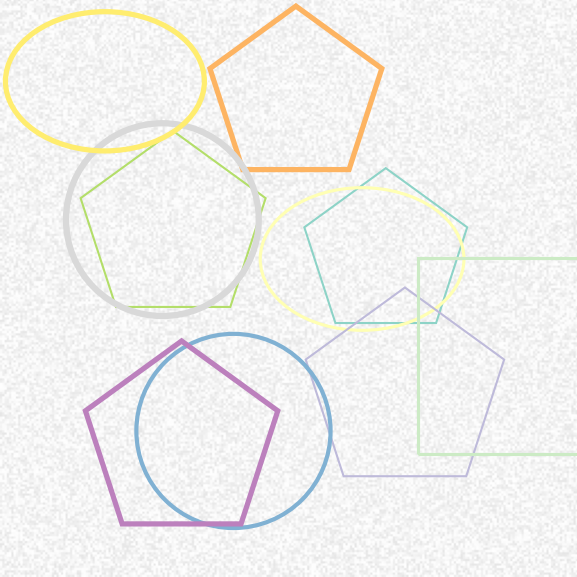[{"shape": "pentagon", "thickness": 1, "radius": 0.74, "center": [0.668, 0.56]}, {"shape": "oval", "thickness": 1.5, "radius": 0.88, "center": [0.627, 0.551]}, {"shape": "pentagon", "thickness": 1, "radius": 0.9, "center": [0.701, 0.321]}, {"shape": "circle", "thickness": 2, "radius": 0.84, "center": [0.404, 0.253]}, {"shape": "pentagon", "thickness": 2.5, "radius": 0.78, "center": [0.512, 0.832]}, {"shape": "pentagon", "thickness": 1, "radius": 0.84, "center": [0.3, 0.604]}, {"shape": "circle", "thickness": 3, "radius": 0.83, "center": [0.281, 0.619]}, {"shape": "pentagon", "thickness": 2.5, "radius": 0.88, "center": [0.314, 0.234]}, {"shape": "square", "thickness": 1.5, "radius": 0.85, "center": [0.893, 0.382]}, {"shape": "oval", "thickness": 2.5, "radius": 0.86, "center": [0.182, 0.858]}]